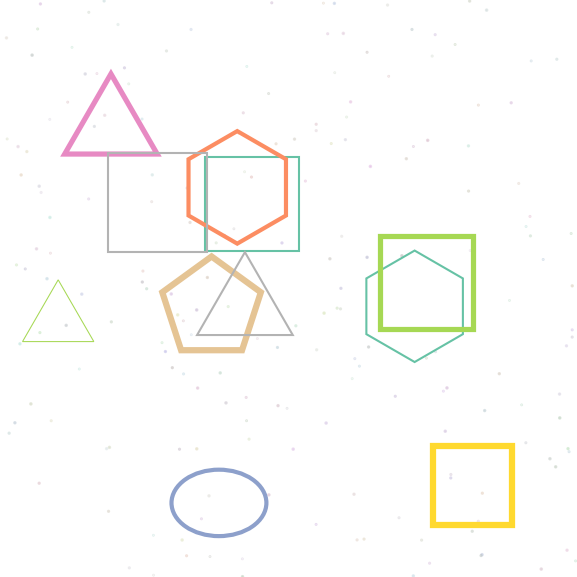[{"shape": "hexagon", "thickness": 1, "radius": 0.48, "center": [0.718, 0.469]}, {"shape": "square", "thickness": 1, "radius": 0.4, "center": [0.436, 0.646]}, {"shape": "hexagon", "thickness": 2, "radius": 0.49, "center": [0.411, 0.675]}, {"shape": "oval", "thickness": 2, "radius": 0.41, "center": [0.379, 0.128]}, {"shape": "triangle", "thickness": 2.5, "radius": 0.46, "center": [0.192, 0.779]}, {"shape": "triangle", "thickness": 0.5, "radius": 0.36, "center": [0.101, 0.443]}, {"shape": "square", "thickness": 2.5, "radius": 0.4, "center": [0.738, 0.509]}, {"shape": "square", "thickness": 3, "radius": 0.34, "center": [0.818, 0.159]}, {"shape": "pentagon", "thickness": 3, "radius": 0.45, "center": [0.366, 0.465]}, {"shape": "triangle", "thickness": 1, "radius": 0.48, "center": [0.424, 0.467]}, {"shape": "square", "thickness": 1, "radius": 0.43, "center": [0.273, 0.649]}]